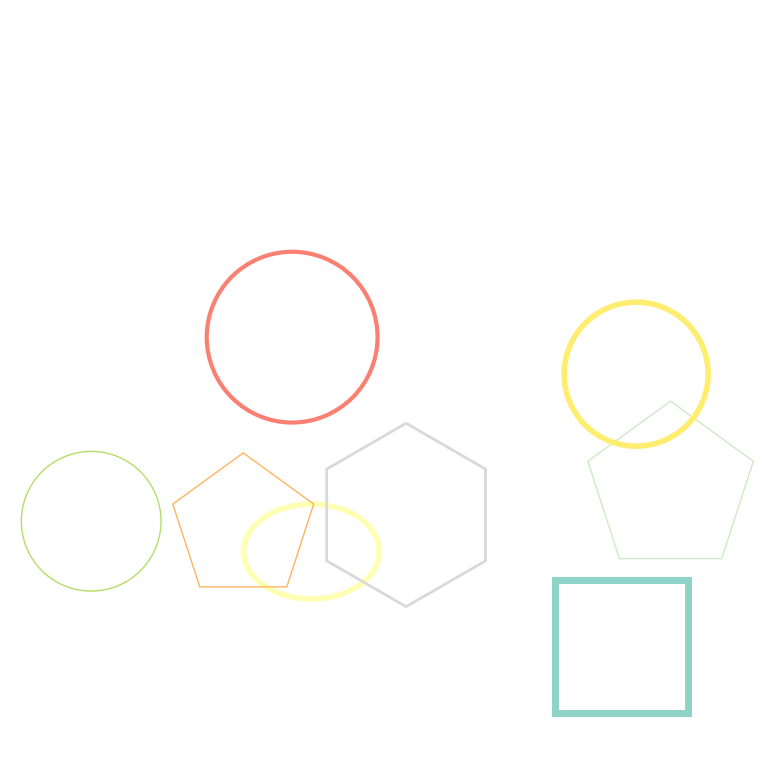[{"shape": "square", "thickness": 2.5, "radius": 0.43, "center": [0.807, 0.16]}, {"shape": "oval", "thickness": 2, "radius": 0.44, "center": [0.404, 0.284]}, {"shape": "circle", "thickness": 1.5, "radius": 0.55, "center": [0.379, 0.562]}, {"shape": "pentagon", "thickness": 0.5, "radius": 0.48, "center": [0.316, 0.316]}, {"shape": "circle", "thickness": 0.5, "radius": 0.45, "center": [0.118, 0.323]}, {"shape": "hexagon", "thickness": 1, "radius": 0.6, "center": [0.527, 0.331]}, {"shape": "pentagon", "thickness": 0.5, "radius": 0.57, "center": [0.871, 0.366]}, {"shape": "circle", "thickness": 2, "radius": 0.47, "center": [0.826, 0.514]}]